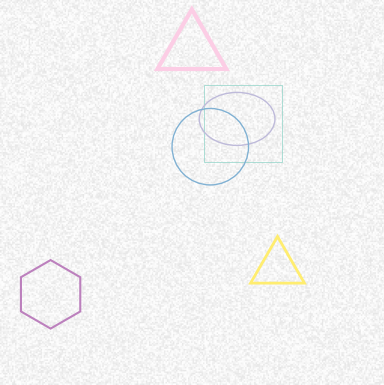[{"shape": "square", "thickness": 0.5, "radius": 0.5, "center": [0.631, 0.679]}, {"shape": "oval", "thickness": 1, "radius": 0.49, "center": [0.616, 0.691]}, {"shape": "circle", "thickness": 1, "radius": 0.5, "center": [0.546, 0.619]}, {"shape": "triangle", "thickness": 3, "radius": 0.52, "center": [0.498, 0.872]}, {"shape": "hexagon", "thickness": 1.5, "radius": 0.44, "center": [0.131, 0.236]}, {"shape": "triangle", "thickness": 2, "radius": 0.4, "center": [0.721, 0.305]}]